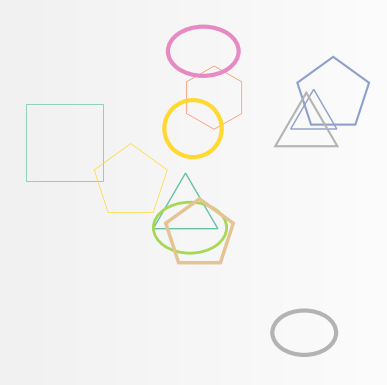[{"shape": "square", "thickness": 0.5, "radius": 0.5, "center": [0.165, 0.63]}, {"shape": "triangle", "thickness": 1, "radius": 0.48, "center": [0.479, 0.454]}, {"shape": "hexagon", "thickness": 0.5, "radius": 0.41, "center": [0.553, 0.746]}, {"shape": "triangle", "thickness": 1, "radius": 0.34, "center": [0.81, 0.699]}, {"shape": "pentagon", "thickness": 1.5, "radius": 0.49, "center": [0.86, 0.755]}, {"shape": "oval", "thickness": 3, "radius": 0.46, "center": [0.525, 0.867]}, {"shape": "oval", "thickness": 2, "radius": 0.47, "center": [0.49, 0.409]}, {"shape": "pentagon", "thickness": 0.5, "radius": 0.5, "center": [0.337, 0.528]}, {"shape": "circle", "thickness": 3, "radius": 0.37, "center": [0.498, 0.666]}, {"shape": "pentagon", "thickness": 2.5, "radius": 0.46, "center": [0.515, 0.392]}, {"shape": "triangle", "thickness": 1.5, "radius": 0.46, "center": [0.791, 0.666]}, {"shape": "oval", "thickness": 3, "radius": 0.41, "center": [0.785, 0.136]}]